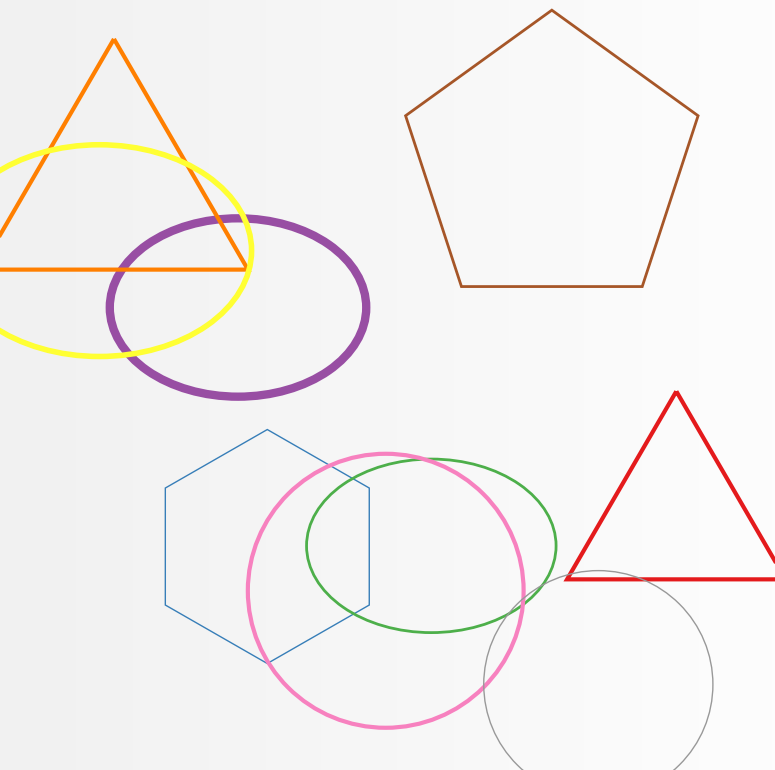[{"shape": "triangle", "thickness": 1.5, "radius": 0.81, "center": [0.873, 0.329]}, {"shape": "hexagon", "thickness": 0.5, "radius": 0.76, "center": [0.345, 0.29]}, {"shape": "oval", "thickness": 1, "radius": 0.8, "center": [0.557, 0.291]}, {"shape": "oval", "thickness": 3, "radius": 0.83, "center": [0.307, 0.601]}, {"shape": "triangle", "thickness": 1.5, "radius": 1.0, "center": [0.147, 0.75]}, {"shape": "oval", "thickness": 2, "radius": 0.98, "center": [0.128, 0.675]}, {"shape": "pentagon", "thickness": 1, "radius": 0.99, "center": [0.712, 0.788]}, {"shape": "circle", "thickness": 1.5, "radius": 0.89, "center": [0.498, 0.233]}, {"shape": "circle", "thickness": 0.5, "radius": 0.74, "center": [0.772, 0.111]}]